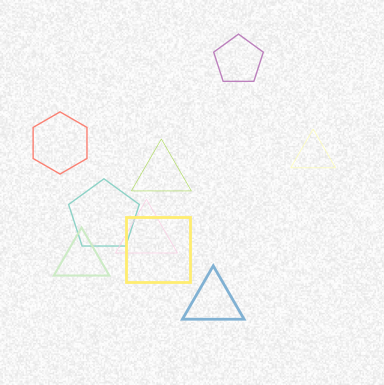[{"shape": "pentagon", "thickness": 1, "radius": 0.48, "center": [0.27, 0.439]}, {"shape": "triangle", "thickness": 0.5, "radius": 0.34, "center": [0.813, 0.598]}, {"shape": "hexagon", "thickness": 1, "radius": 0.4, "center": [0.156, 0.629]}, {"shape": "triangle", "thickness": 2, "radius": 0.46, "center": [0.554, 0.217]}, {"shape": "triangle", "thickness": 0.5, "radius": 0.45, "center": [0.419, 0.549]}, {"shape": "triangle", "thickness": 0.5, "radius": 0.46, "center": [0.38, 0.389]}, {"shape": "pentagon", "thickness": 1, "radius": 0.34, "center": [0.619, 0.844]}, {"shape": "triangle", "thickness": 1.5, "radius": 0.42, "center": [0.212, 0.326]}, {"shape": "square", "thickness": 2, "radius": 0.42, "center": [0.41, 0.352]}]